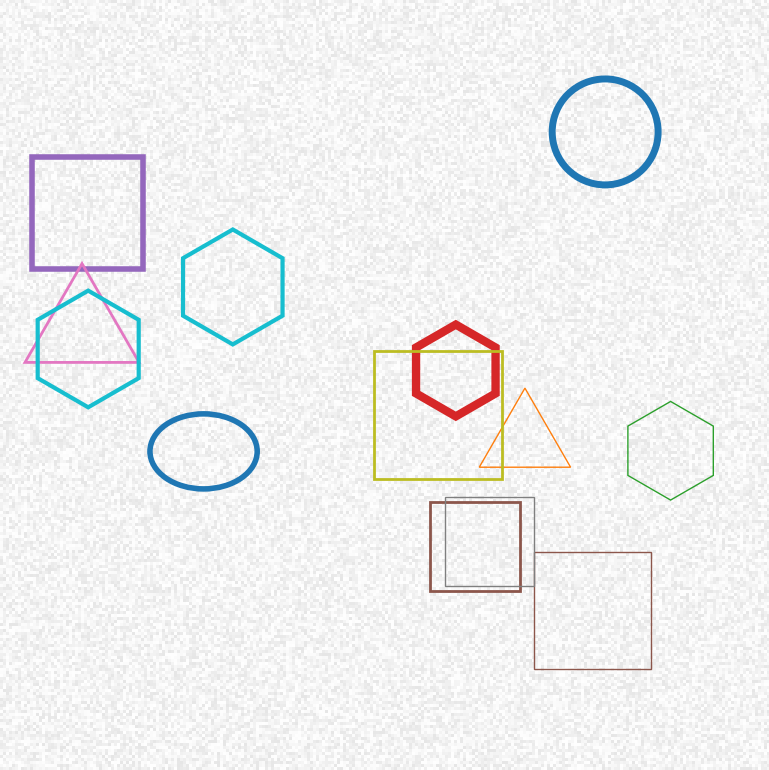[{"shape": "circle", "thickness": 2.5, "radius": 0.34, "center": [0.786, 0.829]}, {"shape": "oval", "thickness": 2, "radius": 0.35, "center": [0.264, 0.414]}, {"shape": "triangle", "thickness": 0.5, "radius": 0.34, "center": [0.682, 0.427]}, {"shape": "hexagon", "thickness": 0.5, "radius": 0.32, "center": [0.871, 0.415]}, {"shape": "hexagon", "thickness": 3, "radius": 0.3, "center": [0.592, 0.519]}, {"shape": "square", "thickness": 2, "radius": 0.36, "center": [0.113, 0.723]}, {"shape": "square", "thickness": 1, "radius": 0.29, "center": [0.617, 0.29]}, {"shape": "square", "thickness": 0.5, "radius": 0.38, "center": [0.77, 0.207]}, {"shape": "triangle", "thickness": 1, "radius": 0.43, "center": [0.107, 0.572]}, {"shape": "square", "thickness": 0.5, "radius": 0.29, "center": [0.636, 0.297]}, {"shape": "square", "thickness": 1, "radius": 0.42, "center": [0.569, 0.461]}, {"shape": "hexagon", "thickness": 1.5, "radius": 0.38, "center": [0.115, 0.547]}, {"shape": "hexagon", "thickness": 1.5, "radius": 0.37, "center": [0.302, 0.627]}]